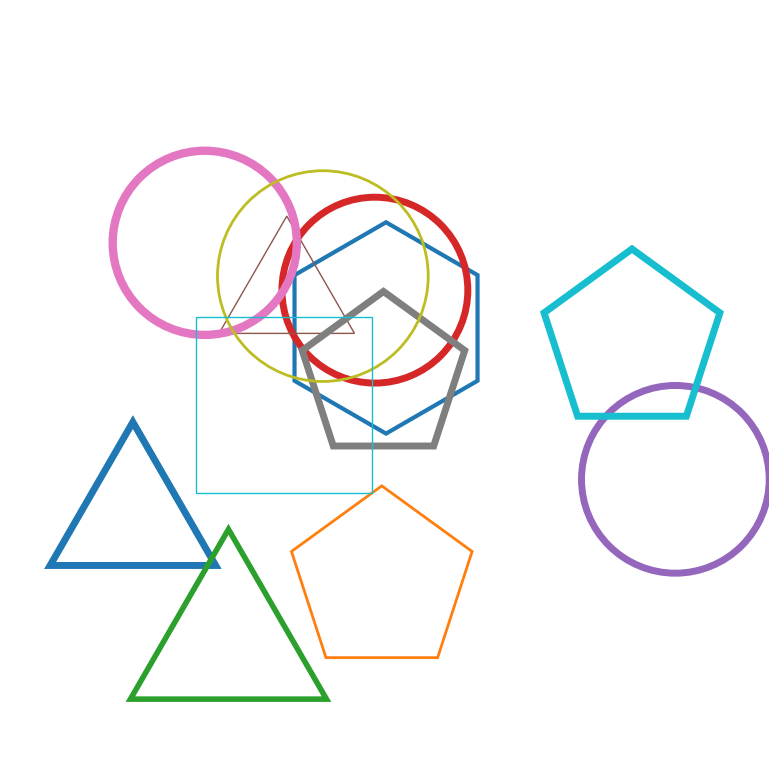[{"shape": "triangle", "thickness": 2.5, "radius": 0.62, "center": [0.173, 0.328]}, {"shape": "hexagon", "thickness": 1.5, "radius": 0.69, "center": [0.501, 0.574]}, {"shape": "pentagon", "thickness": 1, "radius": 0.62, "center": [0.496, 0.246]}, {"shape": "triangle", "thickness": 2, "radius": 0.74, "center": [0.297, 0.166]}, {"shape": "circle", "thickness": 2.5, "radius": 0.6, "center": [0.487, 0.623]}, {"shape": "circle", "thickness": 2.5, "radius": 0.61, "center": [0.877, 0.377]}, {"shape": "triangle", "thickness": 0.5, "radius": 0.51, "center": [0.372, 0.618]}, {"shape": "circle", "thickness": 3, "radius": 0.6, "center": [0.266, 0.685]}, {"shape": "pentagon", "thickness": 2.5, "radius": 0.55, "center": [0.498, 0.511]}, {"shape": "circle", "thickness": 1, "radius": 0.68, "center": [0.419, 0.641]}, {"shape": "pentagon", "thickness": 2.5, "radius": 0.6, "center": [0.821, 0.557]}, {"shape": "square", "thickness": 0.5, "radius": 0.57, "center": [0.368, 0.474]}]